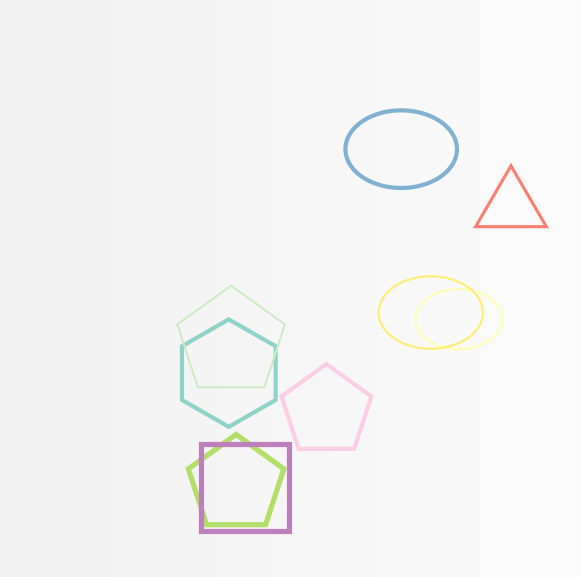[{"shape": "hexagon", "thickness": 2, "radius": 0.47, "center": [0.394, 0.353]}, {"shape": "oval", "thickness": 1, "radius": 0.37, "center": [0.789, 0.447]}, {"shape": "triangle", "thickness": 1.5, "radius": 0.35, "center": [0.879, 0.642]}, {"shape": "oval", "thickness": 2, "radius": 0.48, "center": [0.69, 0.741]}, {"shape": "pentagon", "thickness": 2.5, "radius": 0.43, "center": [0.406, 0.16]}, {"shape": "pentagon", "thickness": 2, "radius": 0.41, "center": [0.562, 0.288]}, {"shape": "square", "thickness": 2.5, "radius": 0.38, "center": [0.422, 0.154]}, {"shape": "pentagon", "thickness": 1, "radius": 0.49, "center": [0.398, 0.407]}, {"shape": "oval", "thickness": 1, "radius": 0.45, "center": [0.741, 0.458]}]